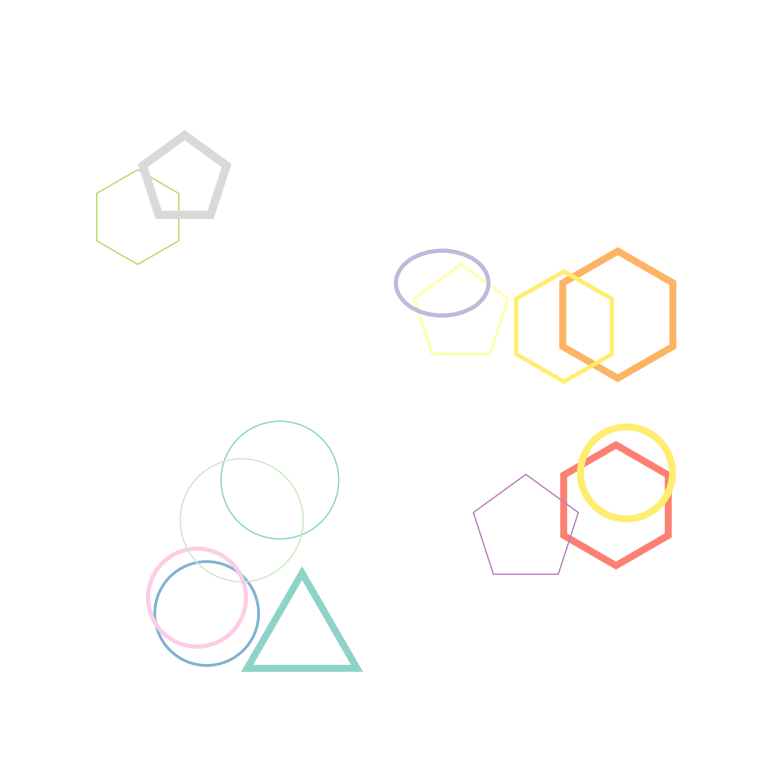[{"shape": "circle", "thickness": 0.5, "radius": 0.38, "center": [0.363, 0.377]}, {"shape": "triangle", "thickness": 2.5, "radius": 0.41, "center": [0.392, 0.173]}, {"shape": "pentagon", "thickness": 1, "radius": 0.32, "center": [0.599, 0.592]}, {"shape": "oval", "thickness": 1.5, "radius": 0.3, "center": [0.574, 0.632]}, {"shape": "hexagon", "thickness": 2.5, "radius": 0.39, "center": [0.8, 0.344]}, {"shape": "circle", "thickness": 1, "radius": 0.34, "center": [0.268, 0.203]}, {"shape": "hexagon", "thickness": 2.5, "radius": 0.41, "center": [0.802, 0.591]}, {"shape": "hexagon", "thickness": 0.5, "radius": 0.31, "center": [0.179, 0.718]}, {"shape": "circle", "thickness": 1.5, "radius": 0.32, "center": [0.256, 0.224]}, {"shape": "pentagon", "thickness": 3, "radius": 0.29, "center": [0.24, 0.767]}, {"shape": "pentagon", "thickness": 0.5, "radius": 0.36, "center": [0.683, 0.312]}, {"shape": "circle", "thickness": 0.5, "radius": 0.4, "center": [0.314, 0.324]}, {"shape": "circle", "thickness": 2.5, "radius": 0.3, "center": [0.814, 0.386]}, {"shape": "hexagon", "thickness": 1.5, "radius": 0.36, "center": [0.732, 0.576]}]